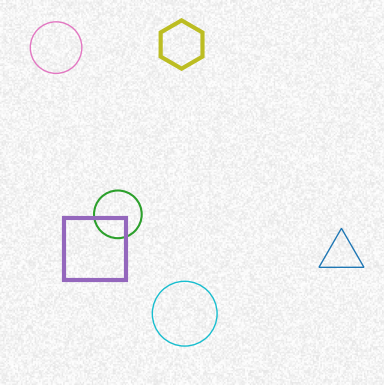[{"shape": "triangle", "thickness": 1, "radius": 0.34, "center": [0.887, 0.339]}, {"shape": "circle", "thickness": 1.5, "radius": 0.31, "center": [0.306, 0.443]}, {"shape": "square", "thickness": 3, "radius": 0.4, "center": [0.247, 0.354]}, {"shape": "circle", "thickness": 1, "radius": 0.33, "center": [0.146, 0.876]}, {"shape": "hexagon", "thickness": 3, "radius": 0.31, "center": [0.472, 0.884]}, {"shape": "circle", "thickness": 1, "radius": 0.42, "center": [0.48, 0.185]}]